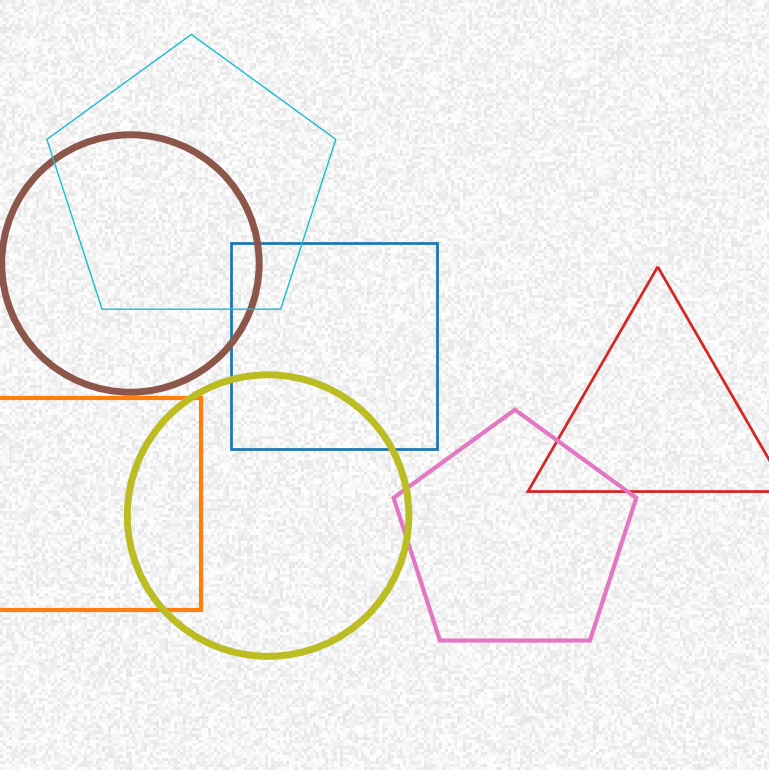[{"shape": "square", "thickness": 1, "radius": 0.67, "center": [0.434, 0.55]}, {"shape": "square", "thickness": 1.5, "radius": 0.69, "center": [0.123, 0.345]}, {"shape": "triangle", "thickness": 1, "radius": 0.97, "center": [0.854, 0.459]}, {"shape": "circle", "thickness": 2.5, "radius": 0.84, "center": [0.169, 0.658]}, {"shape": "pentagon", "thickness": 1.5, "radius": 0.83, "center": [0.669, 0.302]}, {"shape": "circle", "thickness": 2.5, "radius": 0.91, "center": [0.348, 0.33]}, {"shape": "pentagon", "thickness": 0.5, "radius": 0.99, "center": [0.249, 0.758]}]